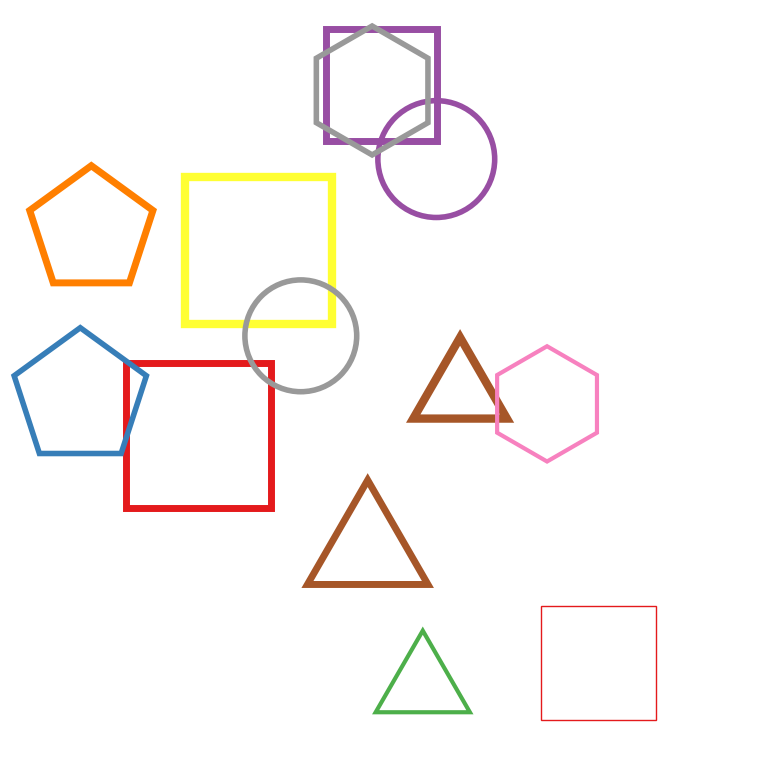[{"shape": "square", "thickness": 0.5, "radius": 0.37, "center": [0.777, 0.139]}, {"shape": "square", "thickness": 2.5, "radius": 0.47, "center": [0.258, 0.434]}, {"shape": "pentagon", "thickness": 2, "radius": 0.45, "center": [0.104, 0.484]}, {"shape": "triangle", "thickness": 1.5, "radius": 0.35, "center": [0.549, 0.11]}, {"shape": "circle", "thickness": 2, "radius": 0.38, "center": [0.567, 0.793]}, {"shape": "square", "thickness": 2.5, "radius": 0.36, "center": [0.496, 0.89]}, {"shape": "pentagon", "thickness": 2.5, "radius": 0.42, "center": [0.119, 0.701]}, {"shape": "square", "thickness": 3, "radius": 0.48, "center": [0.336, 0.674]}, {"shape": "triangle", "thickness": 2.5, "radius": 0.45, "center": [0.478, 0.286]}, {"shape": "triangle", "thickness": 3, "radius": 0.35, "center": [0.598, 0.492]}, {"shape": "hexagon", "thickness": 1.5, "radius": 0.37, "center": [0.71, 0.475]}, {"shape": "hexagon", "thickness": 2, "radius": 0.42, "center": [0.483, 0.883]}, {"shape": "circle", "thickness": 2, "radius": 0.36, "center": [0.391, 0.564]}]